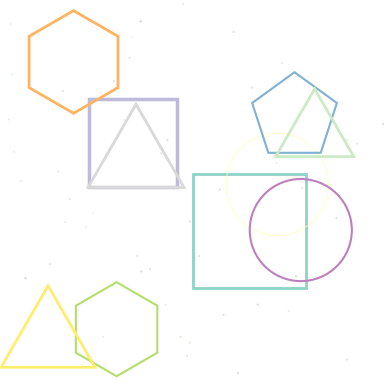[{"shape": "square", "thickness": 2, "radius": 0.74, "center": [0.648, 0.4]}, {"shape": "circle", "thickness": 0.5, "radius": 0.66, "center": [0.72, 0.521]}, {"shape": "square", "thickness": 2.5, "radius": 0.57, "center": [0.345, 0.628]}, {"shape": "pentagon", "thickness": 1.5, "radius": 0.58, "center": [0.765, 0.697]}, {"shape": "hexagon", "thickness": 2, "radius": 0.67, "center": [0.191, 0.839]}, {"shape": "hexagon", "thickness": 1.5, "radius": 0.61, "center": [0.303, 0.145]}, {"shape": "triangle", "thickness": 2, "radius": 0.72, "center": [0.353, 0.585]}, {"shape": "circle", "thickness": 1.5, "radius": 0.66, "center": [0.781, 0.402]}, {"shape": "triangle", "thickness": 2, "radius": 0.59, "center": [0.817, 0.652]}, {"shape": "triangle", "thickness": 2, "radius": 0.71, "center": [0.125, 0.117]}]